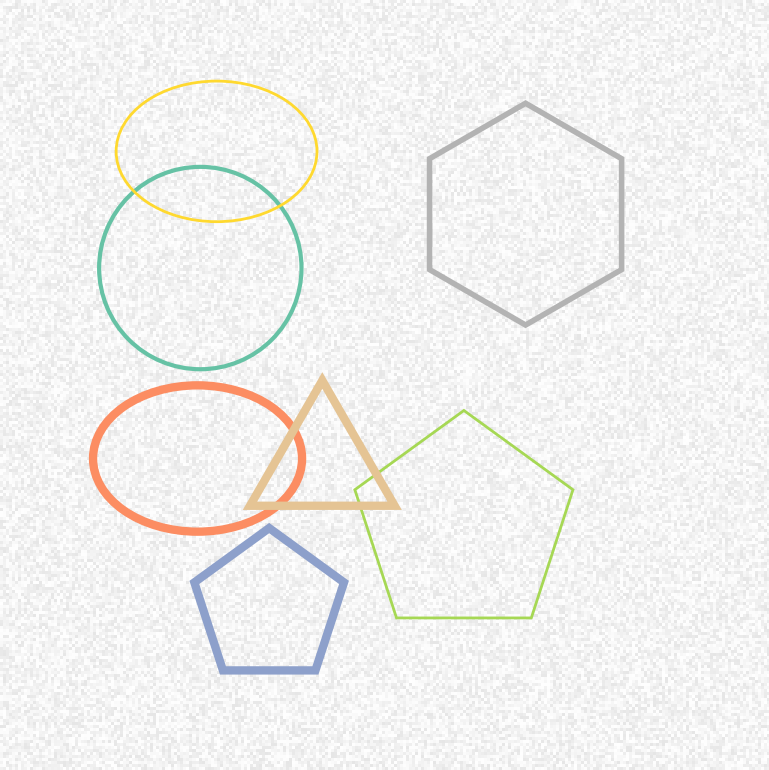[{"shape": "circle", "thickness": 1.5, "radius": 0.66, "center": [0.26, 0.652]}, {"shape": "oval", "thickness": 3, "radius": 0.68, "center": [0.257, 0.405]}, {"shape": "pentagon", "thickness": 3, "radius": 0.51, "center": [0.35, 0.212]}, {"shape": "pentagon", "thickness": 1, "radius": 0.74, "center": [0.602, 0.318]}, {"shape": "oval", "thickness": 1, "radius": 0.65, "center": [0.281, 0.803]}, {"shape": "triangle", "thickness": 3, "radius": 0.54, "center": [0.419, 0.397]}, {"shape": "hexagon", "thickness": 2, "radius": 0.72, "center": [0.683, 0.722]}]